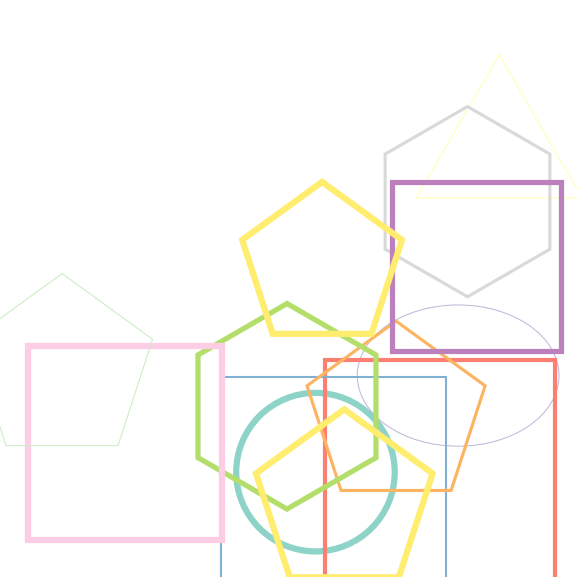[{"shape": "circle", "thickness": 3, "radius": 0.69, "center": [0.546, 0.182]}, {"shape": "triangle", "thickness": 0.5, "radius": 0.83, "center": [0.865, 0.739]}, {"shape": "oval", "thickness": 0.5, "radius": 0.87, "center": [0.793, 0.349]}, {"shape": "square", "thickness": 2, "radius": 1.0, "center": [0.762, 0.177]}, {"shape": "square", "thickness": 1, "radius": 0.98, "center": [0.578, 0.15]}, {"shape": "pentagon", "thickness": 1.5, "radius": 0.81, "center": [0.686, 0.281]}, {"shape": "hexagon", "thickness": 2.5, "radius": 0.89, "center": [0.497, 0.296]}, {"shape": "square", "thickness": 3, "radius": 0.84, "center": [0.216, 0.232]}, {"shape": "hexagon", "thickness": 1.5, "radius": 0.82, "center": [0.81, 0.65]}, {"shape": "square", "thickness": 2.5, "radius": 0.73, "center": [0.824, 0.538]}, {"shape": "pentagon", "thickness": 0.5, "radius": 0.82, "center": [0.107, 0.361]}, {"shape": "pentagon", "thickness": 3, "radius": 0.73, "center": [0.558, 0.539]}, {"shape": "pentagon", "thickness": 3, "radius": 0.8, "center": [0.596, 0.13]}]